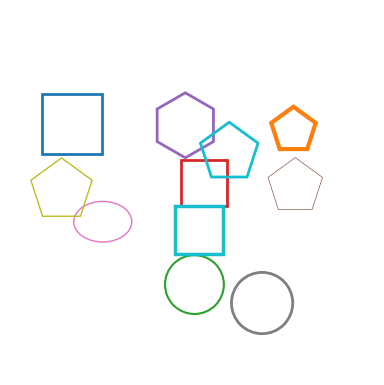[{"shape": "square", "thickness": 2, "radius": 0.38, "center": [0.187, 0.678]}, {"shape": "pentagon", "thickness": 3, "radius": 0.3, "center": [0.762, 0.662]}, {"shape": "circle", "thickness": 1.5, "radius": 0.38, "center": [0.505, 0.261]}, {"shape": "square", "thickness": 2, "radius": 0.3, "center": [0.53, 0.525]}, {"shape": "hexagon", "thickness": 2, "radius": 0.42, "center": [0.481, 0.675]}, {"shape": "pentagon", "thickness": 0.5, "radius": 0.37, "center": [0.767, 0.516]}, {"shape": "oval", "thickness": 1, "radius": 0.38, "center": [0.267, 0.424]}, {"shape": "circle", "thickness": 2, "radius": 0.4, "center": [0.681, 0.213]}, {"shape": "pentagon", "thickness": 1, "radius": 0.42, "center": [0.16, 0.506]}, {"shape": "pentagon", "thickness": 2, "radius": 0.39, "center": [0.595, 0.604]}, {"shape": "square", "thickness": 2.5, "radius": 0.31, "center": [0.518, 0.403]}]